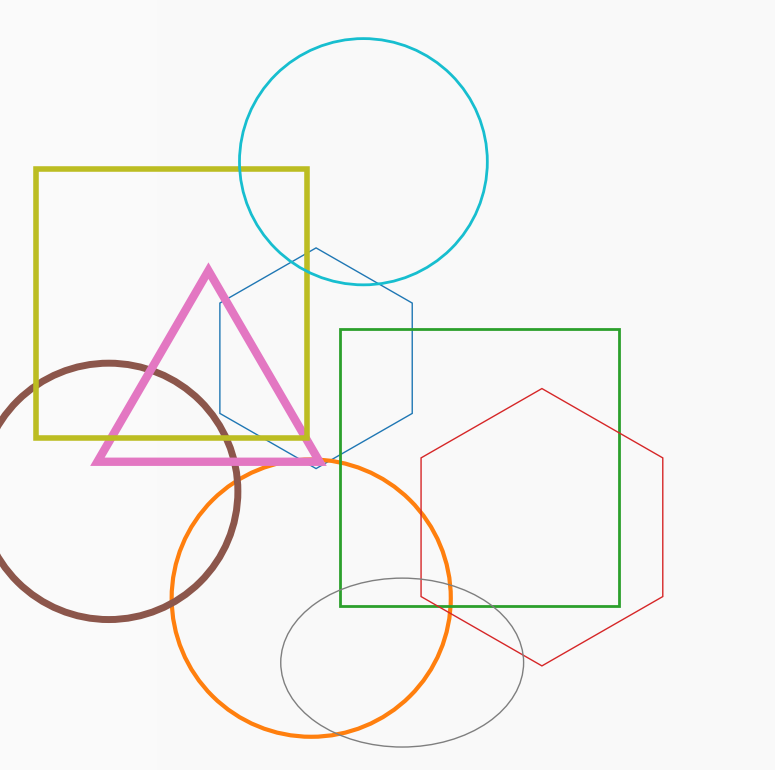[{"shape": "hexagon", "thickness": 0.5, "radius": 0.72, "center": [0.408, 0.535]}, {"shape": "circle", "thickness": 1.5, "radius": 0.9, "center": [0.402, 0.223]}, {"shape": "square", "thickness": 1, "radius": 0.9, "center": [0.619, 0.393]}, {"shape": "hexagon", "thickness": 0.5, "radius": 0.9, "center": [0.699, 0.315]}, {"shape": "circle", "thickness": 2.5, "radius": 0.83, "center": [0.14, 0.362]}, {"shape": "triangle", "thickness": 3, "radius": 0.83, "center": [0.269, 0.483]}, {"shape": "oval", "thickness": 0.5, "radius": 0.78, "center": [0.519, 0.14]}, {"shape": "square", "thickness": 2, "radius": 0.87, "center": [0.221, 0.605]}, {"shape": "circle", "thickness": 1, "radius": 0.8, "center": [0.469, 0.79]}]